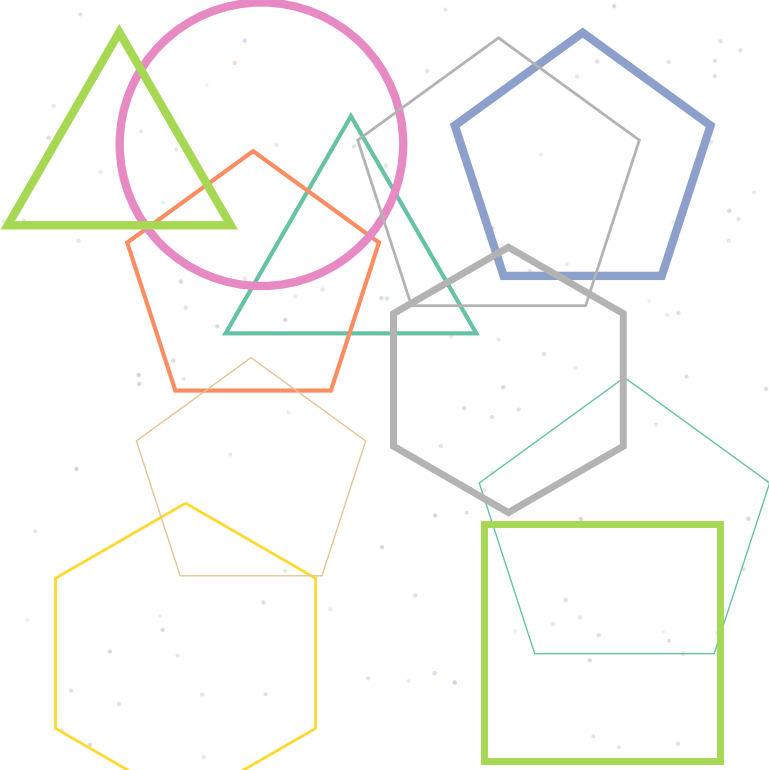[{"shape": "triangle", "thickness": 1.5, "radius": 0.94, "center": [0.456, 0.661]}, {"shape": "pentagon", "thickness": 0.5, "radius": 0.99, "center": [0.811, 0.312]}, {"shape": "pentagon", "thickness": 1.5, "radius": 0.86, "center": [0.329, 0.632]}, {"shape": "pentagon", "thickness": 3, "radius": 0.87, "center": [0.757, 0.783]}, {"shape": "circle", "thickness": 3, "radius": 0.92, "center": [0.34, 0.813]}, {"shape": "square", "thickness": 2.5, "radius": 0.77, "center": [0.782, 0.165]}, {"shape": "triangle", "thickness": 3, "radius": 0.84, "center": [0.155, 0.791]}, {"shape": "hexagon", "thickness": 1, "radius": 0.97, "center": [0.241, 0.152]}, {"shape": "pentagon", "thickness": 0.5, "radius": 0.78, "center": [0.326, 0.379]}, {"shape": "pentagon", "thickness": 1, "radius": 0.96, "center": [0.647, 0.759]}, {"shape": "hexagon", "thickness": 2.5, "radius": 0.86, "center": [0.66, 0.507]}]